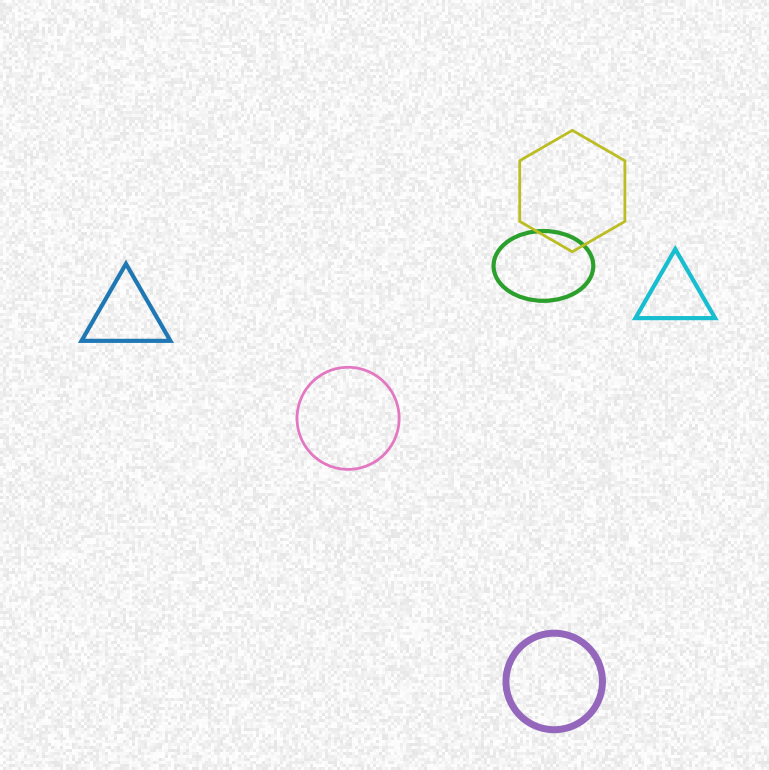[{"shape": "triangle", "thickness": 1.5, "radius": 0.33, "center": [0.164, 0.591]}, {"shape": "oval", "thickness": 1.5, "radius": 0.32, "center": [0.706, 0.655]}, {"shape": "circle", "thickness": 2.5, "radius": 0.31, "center": [0.72, 0.115]}, {"shape": "circle", "thickness": 1, "radius": 0.33, "center": [0.452, 0.457]}, {"shape": "hexagon", "thickness": 1, "radius": 0.39, "center": [0.743, 0.752]}, {"shape": "triangle", "thickness": 1.5, "radius": 0.3, "center": [0.877, 0.617]}]